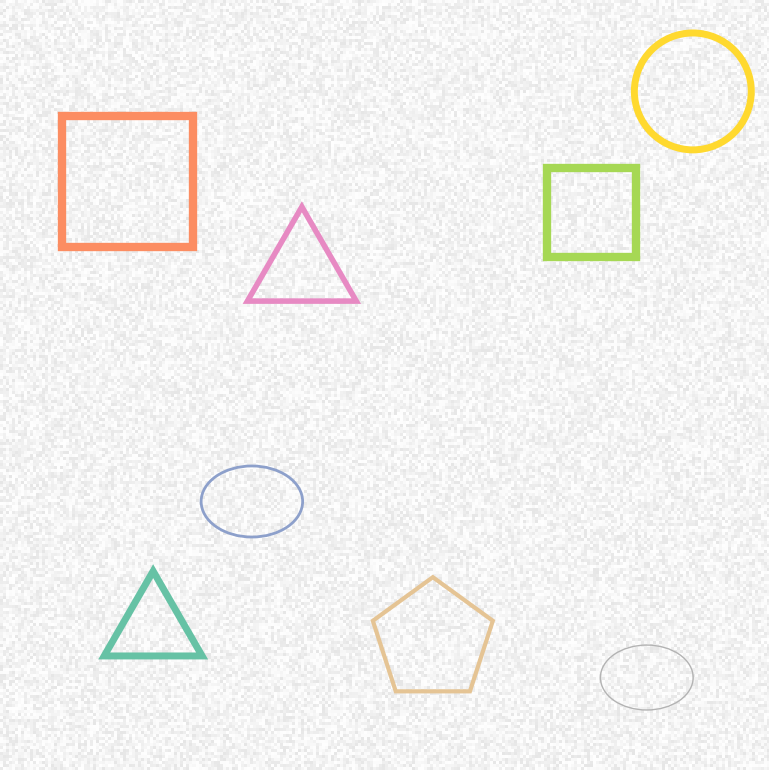[{"shape": "triangle", "thickness": 2.5, "radius": 0.37, "center": [0.199, 0.185]}, {"shape": "square", "thickness": 3, "radius": 0.43, "center": [0.166, 0.765]}, {"shape": "oval", "thickness": 1, "radius": 0.33, "center": [0.327, 0.349]}, {"shape": "triangle", "thickness": 2, "radius": 0.41, "center": [0.392, 0.65]}, {"shape": "square", "thickness": 3, "radius": 0.29, "center": [0.768, 0.725]}, {"shape": "circle", "thickness": 2.5, "radius": 0.38, "center": [0.9, 0.881]}, {"shape": "pentagon", "thickness": 1.5, "radius": 0.41, "center": [0.562, 0.168]}, {"shape": "oval", "thickness": 0.5, "radius": 0.3, "center": [0.84, 0.12]}]